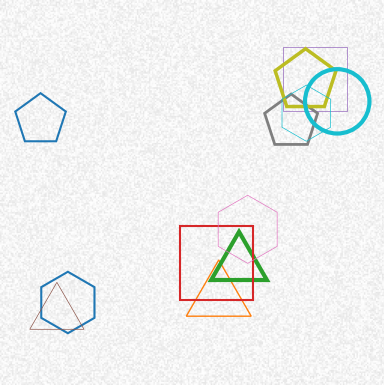[{"shape": "hexagon", "thickness": 1.5, "radius": 0.4, "center": [0.176, 0.214]}, {"shape": "pentagon", "thickness": 1.5, "radius": 0.35, "center": [0.105, 0.689]}, {"shape": "triangle", "thickness": 1, "radius": 0.49, "center": [0.568, 0.227]}, {"shape": "triangle", "thickness": 3, "radius": 0.42, "center": [0.621, 0.314]}, {"shape": "square", "thickness": 1.5, "radius": 0.48, "center": [0.562, 0.318]}, {"shape": "square", "thickness": 0.5, "radius": 0.41, "center": [0.818, 0.795]}, {"shape": "triangle", "thickness": 0.5, "radius": 0.41, "center": [0.148, 0.185]}, {"shape": "hexagon", "thickness": 0.5, "radius": 0.44, "center": [0.643, 0.404]}, {"shape": "pentagon", "thickness": 2, "radius": 0.36, "center": [0.756, 0.683]}, {"shape": "pentagon", "thickness": 2.5, "radius": 0.42, "center": [0.794, 0.79]}, {"shape": "hexagon", "thickness": 0.5, "radius": 0.36, "center": [0.796, 0.706]}, {"shape": "circle", "thickness": 3, "radius": 0.42, "center": [0.876, 0.737]}]